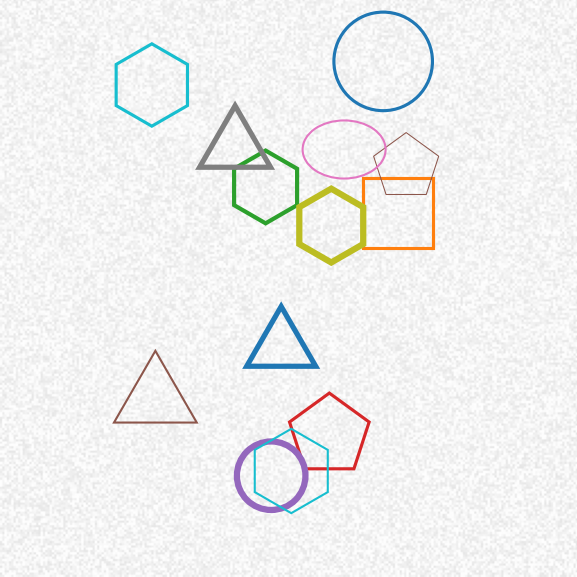[{"shape": "circle", "thickness": 1.5, "radius": 0.43, "center": [0.664, 0.893]}, {"shape": "triangle", "thickness": 2.5, "radius": 0.35, "center": [0.487, 0.399]}, {"shape": "square", "thickness": 1.5, "radius": 0.3, "center": [0.69, 0.63]}, {"shape": "hexagon", "thickness": 2, "radius": 0.31, "center": [0.46, 0.675]}, {"shape": "pentagon", "thickness": 1.5, "radius": 0.36, "center": [0.57, 0.246]}, {"shape": "circle", "thickness": 3, "radius": 0.3, "center": [0.47, 0.175]}, {"shape": "pentagon", "thickness": 0.5, "radius": 0.3, "center": [0.703, 0.71]}, {"shape": "triangle", "thickness": 1, "radius": 0.41, "center": [0.269, 0.309]}, {"shape": "oval", "thickness": 1, "radius": 0.36, "center": [0.596, 0.74]}, {"shape": "triangle", "thickness": 2.5, "radius": 0.35, "center": [0.407, 0.745]}, {"shape": "hexagon", "thickness": 3, "radius": 0.32, "center": [0.574, 0.609]}, {"shape": "hexagon", "thickness": 1, "radius": 0.37, "center": [0.504, 0.184]}, {"shape": "hexagon", "thickness": 1.5, "radius": 0.36, "center": [0.263, 0.852]}]